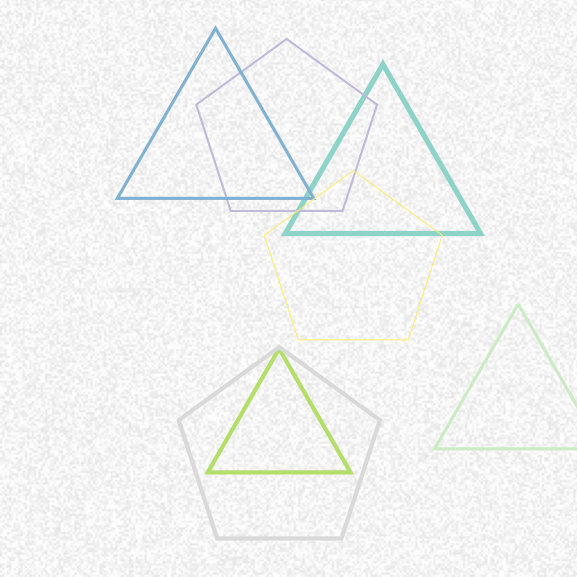[{"shape": "triangle", "thickness": 2.5, "radius": 0.98, "center": [0.663, 0.692]}, {"shape": "pentagon", "thickness": 1, "radius": 0.82, "center": [0.496, 0.767]}, {"shape": "triangle", "thickness": 1.5, "radius": 0.98, "center": [0.373, 0.754]}, {"shape": "triangle", "thickness": 2, "radius": 0.71, "center": [0.483, 0.253]}, {"shape": "pentagon", "thickness": 2, "radius": 0.92, "center": [0.484, 0.215]}, {"shape": "triangle", "thickness": 1.5, "radius": 0.84, "center": [0.897, 0.305]}, {"shape": "pentagon", "thickness": 0.5, "radius": 0.81, "center": [0.612, 0.542]}]